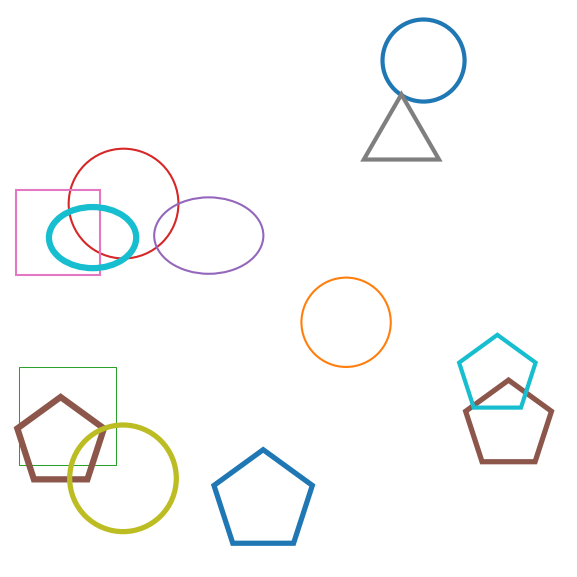[{"shape": "circle", "thickness": 2, "radius": 0.36, "center": [0.733, 0.894]}, {"shape": "pentagon", "thickness": 2.5, "radius": 0.45, "center": [0.456, 0.131]}, {"shape": "circle", "thickness": 1, "radius": 0.39, "center": [0.599, 0.441]}, {"shape": "square", "thickness": 0.5, "radius": 0.42, "center": [0.117, 0.279]}, {"shape": "circle", "thickness": 1, "radius": 0.48, "center": [0.214, 0.647]}, {"shape": "oval", "thickness": 1, "radius": 0.47, "center": [0.362, 0.591]}, {"shape": "pentagon", "thickness": 3, "radius": 0.39, "center": [0.105, 0.233]}, {"shape": "pentagon", "thickness": 2.5, "radius": 0.39, "center": [0.881, 0.263]}, {"shape": "square", "thickness": 1, "radius": 0.37, "center": [0.1, 0.596]}, {"shape": "triangle", "thickness": 2, "radius": 0.38, "center": [0.695, 0.76]}, {"shape": "circle", "thickness": 2.5, "radius": 0.46, "center": [0.213, 0.171]}, {"shape": "oval", "thickness": 3, "radius": 0.38, "center": [0.16, 0.588]}, {"shape": "pentagon", "thickness": 2, "radius": 0.35, "center": [0.861, 0.35]}]